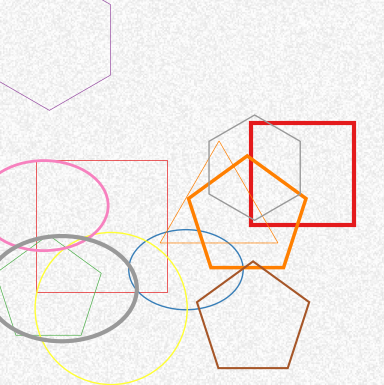[{"shape": "square", "thickness": 0.5, "radius": 0.85, "center": [0.264, 0.413]}, {"shape": "square", "thickness": 3, "radius": 0.67, "center": [0.786, 0.548]}, {"shape": "oval", "thickness": 1, "radius": 0.74, "center": [0.483, 0.299]}, {"shape": "pentagon", "thickness": 0.5, "radius": 0.72, "center": [0.126, 0.246]}, {"shape": "hexagon", "thickness": 0.5, "radius": 0.92, "center": [0.128, 0.897]}, {"shape": "triangle", "thickness": 0.5, "radius": 0.88, "center": [0.569, 0.457]}, {"shape": "pentagon", "thickness": 2.5, "radius": 0.8, "center": [0.642, 0.435]}, {"shape": "circle", "thickness": 1, "radius": 0.99, "center": [0.289, 0.199]}, {"shape": "pentagon", "thickness": 1.5, "radius": 0.77, "center": [0.657, 0.168]}, {"shape": "oval", "thickness": 2, "radius": 0.84, "center": [0.114, 0.466]}, {"shape": "hexagon", "thickness": 1, "radius": 0.68, "center": [0.661, 0.565]}, {"shape": "oval", "thickness": 3, "radius": 0.98, "center": [0.16, 0.25]}]